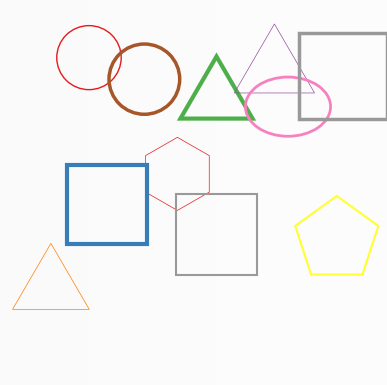[{"shape": "hexagon", "thickness": 0.5, "radius": 0.47, "center": [0.458, 0.548]}, {"shape": "circle", "thickness": 1, "radius": 0.42, "center": [0.23, 0.85]}, {"shape": "square", "thickness": 3, "radius": 0.52, "center": [0.276, 0.469]}, {"shape": "triangle", "thickness": 3, "radius": 0.54, "center": [0.559, 0.746]}, {"shape": "triangle", "thickness": 0.5, "radius": 0.6, "center": [0.708, 0.818]}, {"shape": "triangle", "thickness": 0.5, "radius": 0.57, "center": [0.131, 0.254]}, {"shape": "pentagon", "thickness": 1.5, "radius": 0.56, "center": [0.869, 0.378]}, {"shape": "circle", "thickness": 2.5, "radius": 0.46, "center": [0.373, 0.794]}, {"shape": "oval", "thickness": 2, "radius": 0.55, "center": [0.743, 0.723]}, {"shape": "square", "thickness": 2.5, "radius": 0.56, "center": [0.885, 0.802]}, {"shape": "square", "thickness": 1.5, "radius": 0.53, "center": [0.559, 0.392]}]